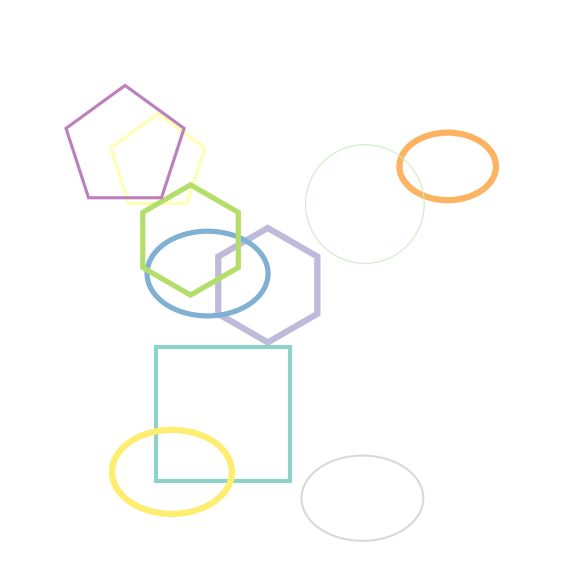[{"shape": "square", "thickness": 2, "radius": 0.58, "center": [0.386, 0.282]}, {"shape": "pentagon", "thickness": 1.5, "radius": 0.43, "center": [0.273, 0.716]}, {"shape": "hexagon", "thickness": 3, "radius": 0.5, "center": [0.464, 0.505]}, {"shape": "oval", "thickness": 2.5, "radius": 0.52, "center": [0.359, 0.525]}, {"shape": "oval", "thickness": 3, "radius": 0.42, "center": [0.775, 0.711]}, {"shape": "hexagon", "thickness": 2.5, "radius": 0.48, "center": [0.33, 0.584]}, {"shape": "oval", "thickness": 1, "radius": 0.53, "center": [0.628, 0.136]}, {"shape": "pentagon", "thickness": 1.5, "radius": 0.54, "center": [0.217, 0.744]}, {"shape": "circle", "thickness": 0.5, "radius": 0.51, "center": [0.632, 0.646]}, {"shape": "oval", "thickness": 3, "radius": 0.52, "center": [0.298, 0.182]}]